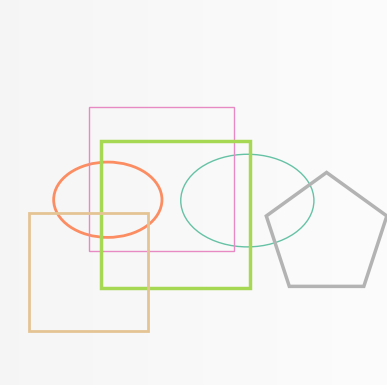[{"shape": "oval", "thickness": 1, "radius": 0.86, "center": [0.638, 0.479]}, {"shape": "oval", "thickness": 2, "radius": 0.7, "center": [0.278, 0.481]}, {"shape": "square", "thickness": 1, "radius": 0.93, "center": [0.417, 0.534]}, {"shape": "square", "thickness": 2.5, "radius": 0.96, "center": [0.453, 0.444]}, {"shape": "square", "thickness": 2, "radius": 0.77, "center": [0.229, 0.295]}, {"shape": "pentagon", "thickness": 2.5, "radius": 0.82, "center": [0.843, 0.388]}]